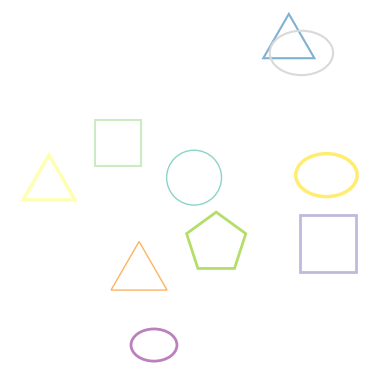[{"shape": "circle", "thickness": 1, "radius": 0.36, "center": [0.504, 0.539]}, {"shape": "triangle", "thickness": 2.5, "radius": 0.39, "center": [0.127, 0.52]}, {"shape": "square", "thickness": 2, "radius": 0.37, "center": [0.852, 0.368]}, {"shape": "triangle", "thickness": 1.5, "radius": 0.38, "center": [0.75, 0.887]}, {"shape": "triangle", "thickness": 1, "radius": 0.42, "center": [0.361, 0.289]}, {"shape": "pentagon", "thickness": 2, "radius": 0.4, "center": [0.562, 0.368]}, {"shape": "oval", "thickness": 1.5, "radius": 0.41, "center": [0.783, 0.862]}, {"shape": "oval", "thickness": 2, "radius": 0.3, "center": [0.4, 0.104]}, {"shape": "square", "thickness": 1.5, "radius": 0.3, "center": [0.306, 0.628]}, {"shape": "oval", "thickness": 2.5, "radius": 0.4, "center": [0.848, 0.545]}]